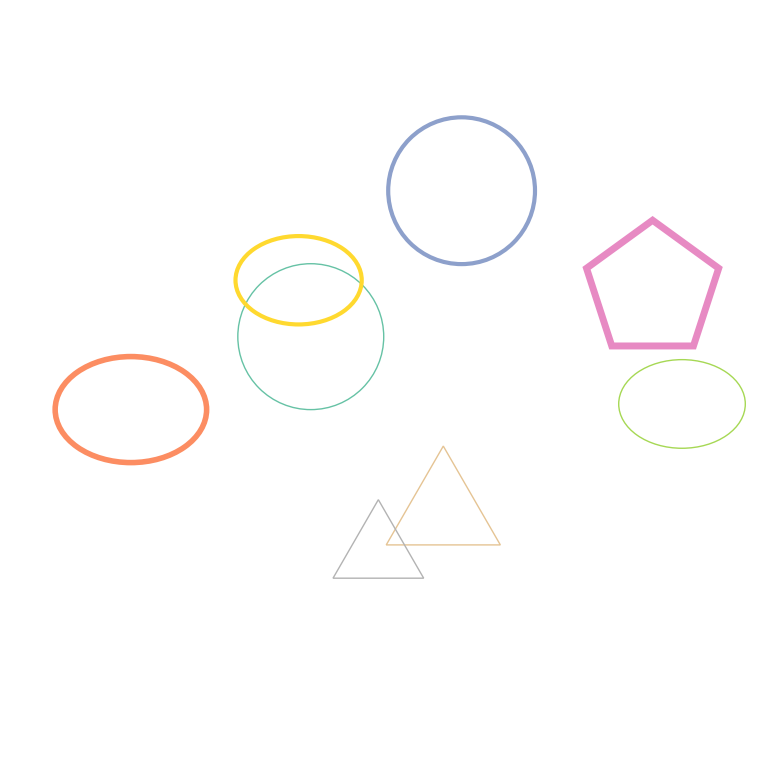[{"shape": "circle", "thickness": 0.5, "radius": 0.47, "center": [0.404, 0.563]}, {"shape": "oval", "thickness": 2, "radius": 0.49, "center": [0.17, 0.468]}, {"shape": "circle", "thickness": 1.5, "radius": 0.48, "center": [0.599, 0.752]}, {"shape": "pentagon", "thickness": 2.5, "radius": 0.45, "center": [0.848, 0.624]}, {"shape": "oval", "thickness": 0.5, "radius": 0.41, "center": [0.886, 0.475]}, {"shape": "oval", "thickness": 1.5, "radius": 0.41, "center": [0.388, 0.636]}, {"shape": "triangle", "thickness": 0.5, "radius": 0.43, "center": [0.576, 0.335]}, {"shape": "triangle", "thickness": 0.5, "radius": 0.34, "center": [0.491, 0.283]}]